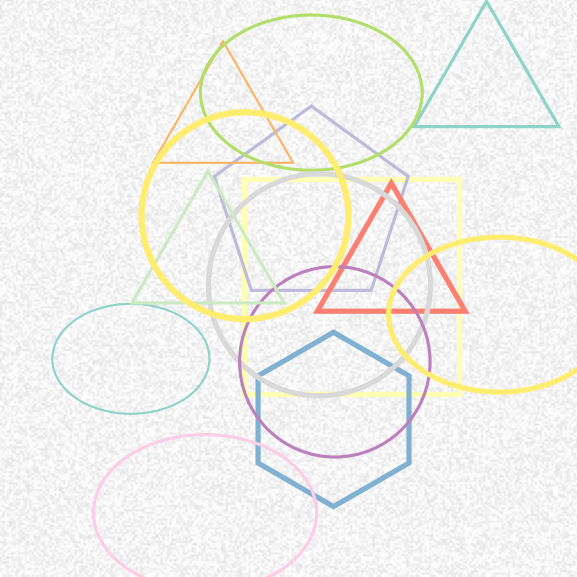[{"shape": "triangle", "thickness": 1.5, "radius": 0.72, "center": [0.843, 0.852]}, {"shape": "oval", "thickness": 1, "radius": 0.68, "center": [0.227, 0.378]}, {"shape": "square", "thickness": 2.5, "radius": 0.93, "center": [0.608, 0.504]}, {"shape": "pentagon", "thickness": 1.5, "radius": 0.88, "center": [0.539, 0.639]}, {"shape": "triangle", "thickness": 2.5, "radius": 0.74, "center": [0.678, 0.534]}, {"shape": "hexagon", "thickness": 2.5, "radius": 0.75, "center": [0.578, 0.273]}, {"shape": "triangle", "thickness": 1, "radius": 0.7, "center": [0.386, 0.787]}, {"shape": "oval", "thickness": 1.5, "radius": 0.96, "center": [0.539, 0.839]}, {"shape": "oval", "thickness": 1.5, "radius": 0.97, "center": [0.355, 0.111]}, {"shape": "circle", "thickness": 2.5, "radius": 0.96, "center": [0.553, 0.506]}, {"shape": "circle", "thickness": 1.5, "radius": 0.82, "center": [0.58, 0.373]}, {"shape": "triangle", "thickness": 1.5, "radius": 0.76, "center": [0.36, 0.551]}, {"shape": "circle", "thickness": 3, "radius": 0.9, "center": [0.424, 0.626]}, {"shape": "oval", "thickness": 2.5, "radius": 0.96, "center": [0.865, 0.454]}]